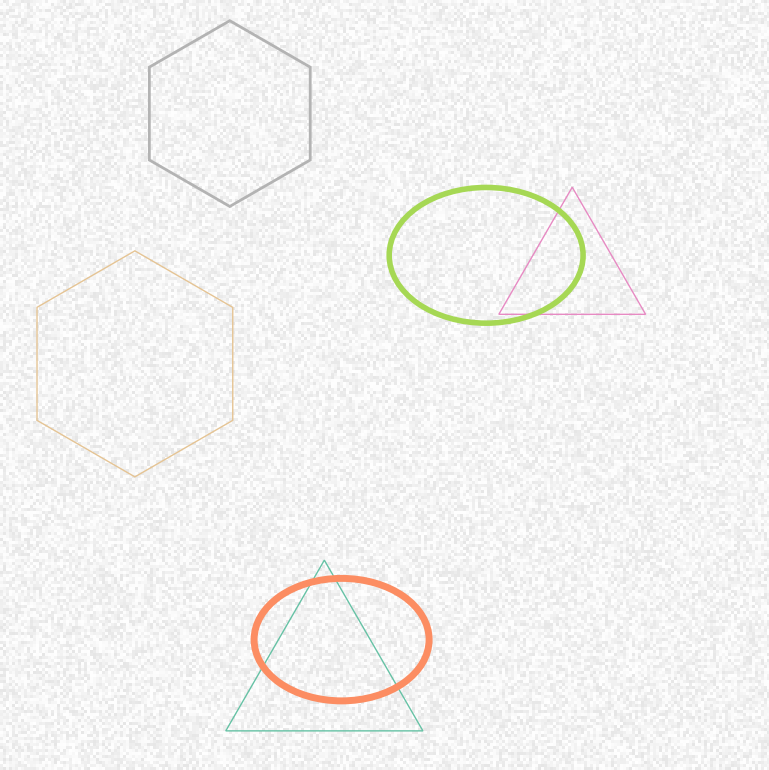[{"shape": "triangle", "thickness": 0.5, "radius": 0.74, "center": [0.421, 0.125]}, {"shape": "oval", "thickness": 2.5, "radius": 0.57, "center": [0.444, 0.169]}, {"shape": "triangle", "thickness": 0.5, "radius": 0.55, "center": [0.743, 0.647]}, {"shape": "oval", "thickness": 2, "radius": 0.63, "center": [0.631, 0.668]}, {"shape": "hexagon", "thickness": 0.5, "radius": 0.73, "center": [0.175, 0.527]}, {"shape": "hexagon", "thickness": 1, "radius": 0.6, "center": [0.298, 0.852]}]